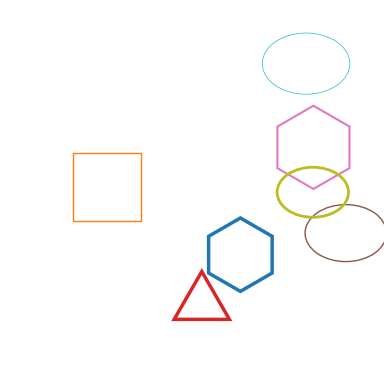[{"shape": "hexagon", "thickness": 2.5, "radius": 0.48, "center": [0.624, 0.339]}, {"shape": "square", "thickness": 1, "radius": 0.44, "center": [0.278, 0.514]}, {"shape": "triangle", "thickness": 2.5, "radius": 0.41, "center": [0.524, 0.212]}, {"shape": "oval", "thickness": 1, "radius": 0.53, "center": [0.898, 0.395]}, {"shape": "hexagon", "thickness": 1.5, "radius": 0.54, "center": [0.814, 0.617]}, {"shape": "oval", "thickness": 2, "radius": 0.46, "center": [0.812, 0.501]}, {"shape": "oval", "thickness": 0.5, "radius": 0.57, "center": [0.795, 0.835]}]